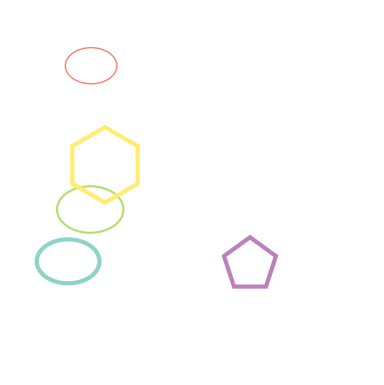[{"shape": "oval", "thickness": 3, "radius": 0.41, "center": [0.177, 0.321]}, {"shape": "oval", "thickness": 1, "radius": 0.33, "center": [0.237, 0.829]}, {"shape": "oval", "thickness": 1.5, "radius": 0.43, "center": [0.234, 0.456]}, {"shape": "pentagon", "thickness": 3, "radius": 0.35, "center": [0.649, 0.313]}, {"shape": "hexagon", "thickness": 3, "radius": 0.49, "center": [0.273, 0.572]}]